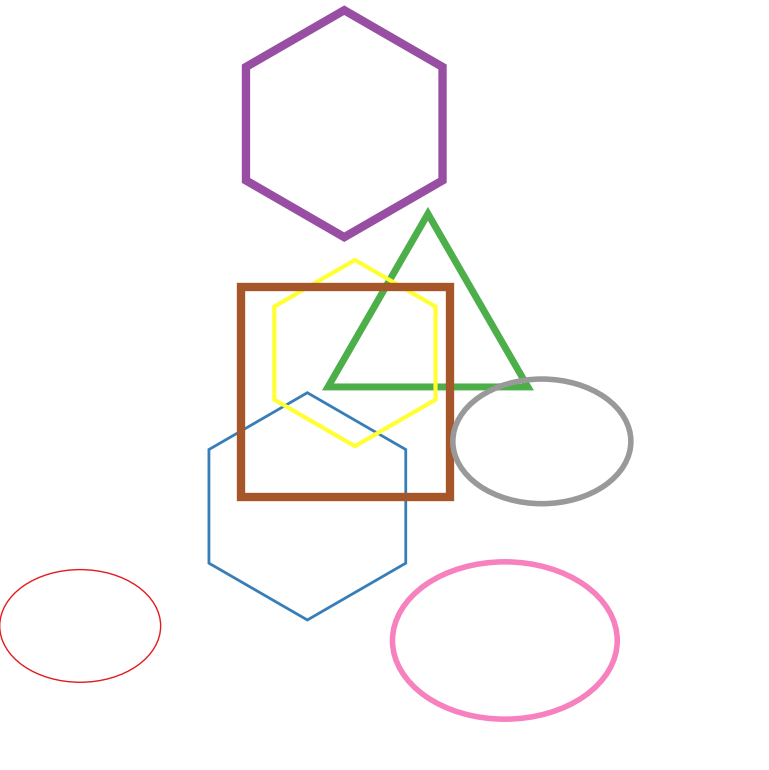[{"shape": "oval", "thickness": 0.5, "radius": 0.52, "center": [0.104, 0.187]}, {"shape": "hexagon", "thickness": 1, "radius": 0.74, "center": [0.399, 0.342]}, {"shape": "triangle", "thickness": 2.5, "radius": 0.75, "center": [0.556, 0.572]}, {"shape": "hexagon", "thickness": 3, "radius": 0.74, "center": [0.447, 0.839]}, {"shape": "hexagon", "thickness": 1.5, "radius": 0.6, "center": [0.461, 0.541]}, {"shape": "square", "thickness": 3, "radius": 0.68, "center": [0.449, 0.491]}, {"shape": "oval", "thickness": 2, "radius": 0.73, "center": [0.656, 0.168]}, {"shape": "oval", "thickness": 2, "radius": 0.58, "center": [0.704, 0.427]}]